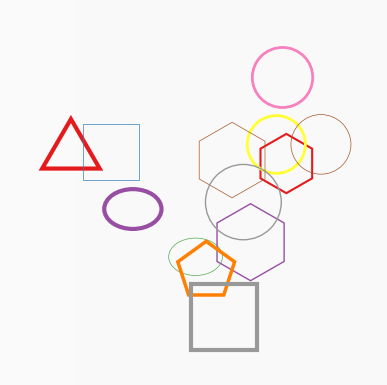[{"shape": "hexagon", "thickness": 1.5, "radius": 0.38, "center": [0.739, 0.575]}, {"shape": "triangle", "thickness": 3, "radius": 0.43, "center": [0.183, 0.605]}, {"shape": "square", "thickness": 0.5, "radius": 0.36, "center": [0.286, 0.605]}, {"shape": "oval", "thickness": 0.5, "radius": 0.35, "center": [0.505, 0.333]}, {"shape": "oval", "thickness": 3, "radius": 0.37, "center": [0.343, 0.457]}, {"shape": "hexagon", "thickness": 1, "radius": 0.5, "center": [0.647, 0.371]}, {"shape": "pentagon", "thickness": 2.5, "radius": 0.39, "center": [0.532, 0.296]}, {"shape": "circle", "thickness": 2, "radius": 0.37, "center": [0.713, 0.625]}, {"shape": "circle", "thickness": 0.5, "radius": 0.39, "center": [0.828, 0.625]}, {"shape": "hexagon", "thickness": 0.5, "radius": 0.49, "center": [0.599, 0.584]}, {"shape": "circle", "thickness": 2, "radius": 0.39, "center": [0.729, 0.799]}, {"shape": "square", "thickness": 3, "radius": 0.42, "center": [0.579, 0.177]}, {"shape": "circle", "thickness": 1, "radius": 0.49, "center": [0.628, 0.475]}]